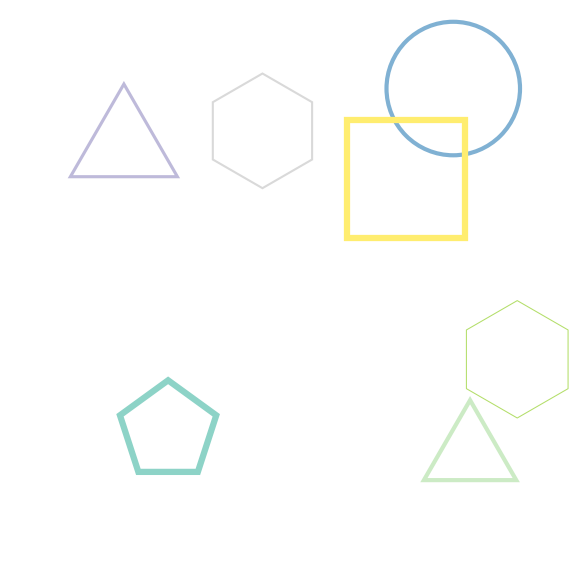[{"shape": "pentagon", "thickness": 3, "radius": 0.44, "center": [0.291, 0.253]}, {"shape": "triangle", "thickness": 1.5, "radius": 0.53, "center": [0.215, 0.747]}, {"shape": "circle", "thickness": 2, "radius": 0.58, "center": [0.785, 0.846]}, {"shape": "hexagon", "thickness": 0.5, "radius": 0.51, "center": [0.896, 0.377]}, {"shape": "hexagon", "thickness": 1, "radius": 0.5, "center": [0.454, 0.773]}, {"shape": "triangle", "thickness": 2, "radius": 0.46, "center": [0.814, 0.214]}, {"shape": "square", "thickness": 3, "radius": 0.51, "center": [0.702, 0.69]}]